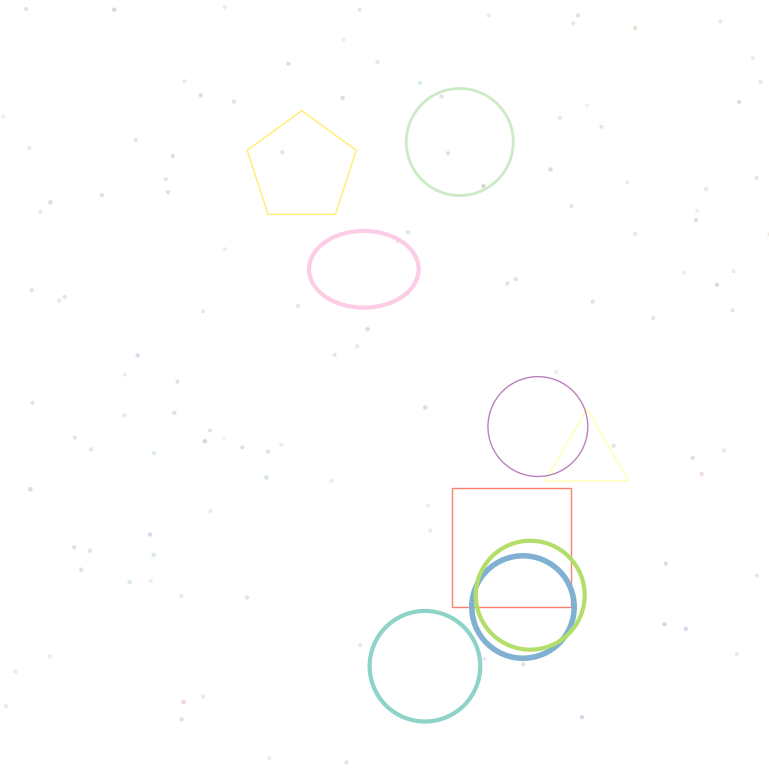[{"shape": "circle", "thickness": 1.5, "radius": 0.36, "center": [0.552, 0.135]}, {"shape": "triangle", "thickness": 0.5, "radius": 0.31, "center": [0.762, 0.407]}, {"shape": "square", "thickness": 0.5, "radius": 0.39, "center": [0.664, 0.29]}, {"shape": "circle", "thickness": 2, "radius": 0.33, "center": [0.679, 0.212]}, {"shape": "circle", "thickness": 1.5, "radius": 0.35, "center": [0.689, 0.227]}, {"shape": "oval", "thickness": 1.5, "radius": 0.36, "center": [0.472, 0.65]}, {"shape": "circle", "thickness": 0.5, "radius": 0.32, "center": [0.699, 0.446]}, {"shape": "circle", "thickness": 1, "radius": 0.35, "center": [0.597, 0.816]}, {"shape": "pentagon", "thickness": 0.5, "radius": 0.37, "center": [0.392, 0.782]}]